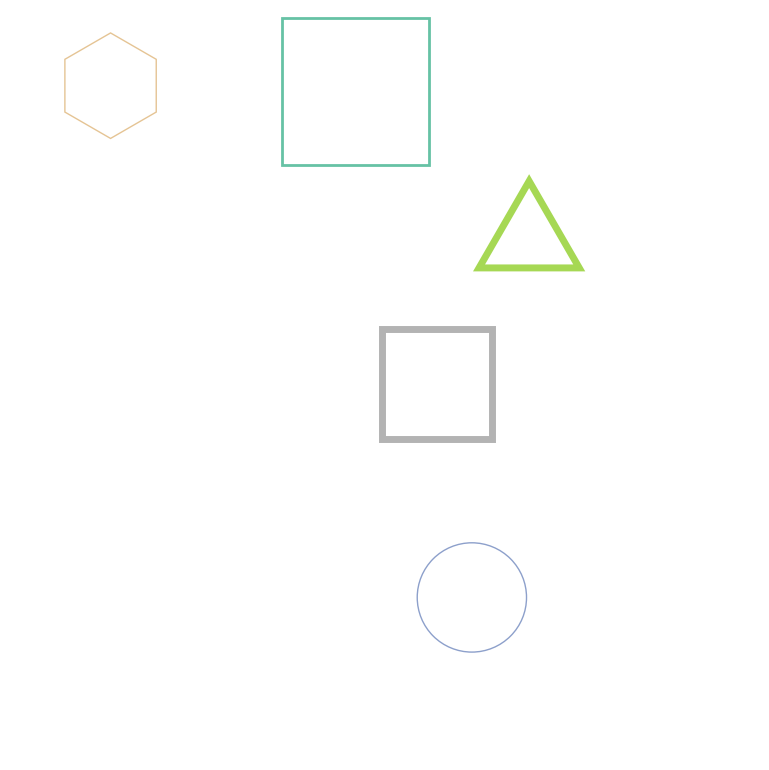[{"shape": "square", "thickness": 1, "radius": 0.48, "center": [0.462, 0.881]}, {"shape": "circle", "thickness": 0.5, "radius": 0.35, "center": [0.613, 0.224]}, {"shape": "triangle", "thickness": 2.5, "radius": 0.38, "center": [0.687, 0.69]}, {"shape": "hexagon", "thickness": 0.5, "radius": 0.34, "center": [0.144, 0.889]}, {"shape": "square", "thickness": 2.5, "radius": 0.36, "center": [0.568, 0.501]}]